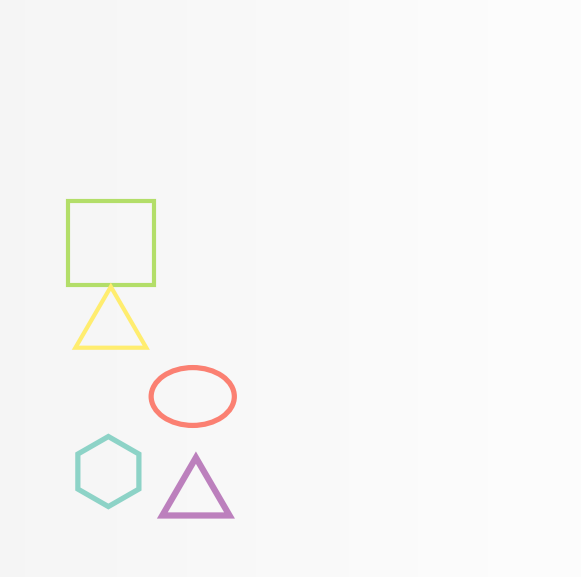[{"shape": "hexagon", "thickness": 2.5, "radius": 0.3, "center": [0.186, 0.183]}, {"shape": "oval", "thickness": 2.5, "radius": 0.36, "center": [0.332, 0.313]}, {"shape": "square", "thickness": 2, "radius": 0.37, "center": [0.191, 0.578]}, {"shape": "triangle", "thickness": 3, "radius": 0.33, "center": [0.337, 0.14]}, {"shape": "triangle", "thickness": 2, "radius": 0.35, "center": [0.191, 0.432]}]